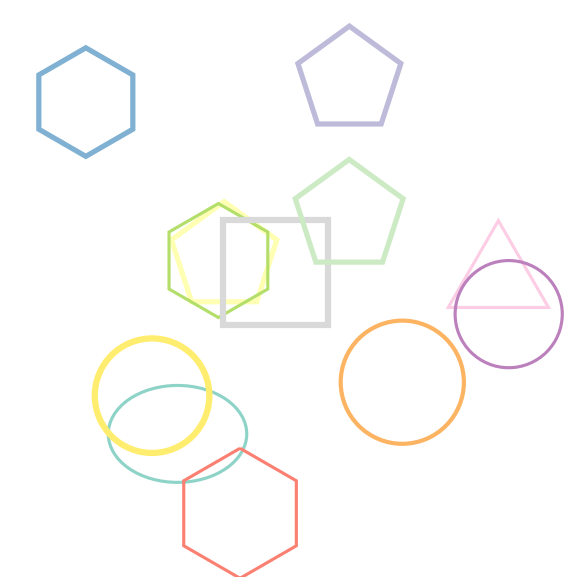[{"shape": "oval", "thickness": 1.5, "radius": 0.6, "center": [0.307, 0.248]}, {"shape": "pentagon", "thickness": 2.5, "radius": 0.48, "center": [0.388, 0.554]}, {"shape": "pentagon", "thickness": 2.5, "radius": 0.47, "center": [0.605, 0.86]}, {"shape": "hexagon", "thickness": 1.5, "radius": 0.56, "center": [0.416, 0.11]}, {"shape": "hexagon", "thickness": 2.5, "radius": 0.47, "center": [0.149, 0.822]}, {"shape": "circle", "thickness": 2, "radius": 0.53, "center": [0.697, 0.337]}, {"shape": "hexagon", "thickness": 1.5, "radius": 0.49, "center": [0.378, 0.548]}, {"shape": "triangle", "thickness": 1.5, "radius": 0.5, "center": [0.863, 0.517]}, {"shape": "square", "thickness": 3, "radius": 0.46, "center": [0.477, 0.528]}, {"shape": "circle", "thickness": 1.5, "radius": 0.46, "center": [0.881, 0.455]}, {"shape": "pentagon", "thickness": 2.5, "radius": 0.49, "center": [0.605, 0.625]}, {"shape": "circle", "thickness": 3, "radius": 0.5, "center": [0.263, 0.314]}]